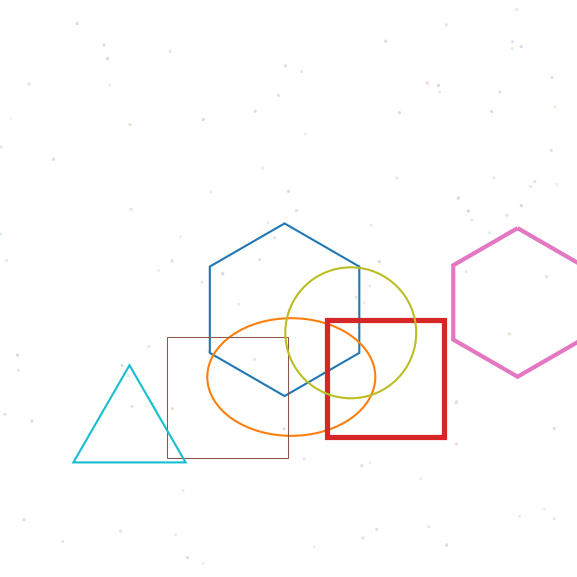[{"shape": "hexagon", "thickness": 1, "radius": 0.75, "center": [0.493, 0.463]}, {"shape": "oval", "thickness": 1, "radius": 0.73, "center": [0.504, 0.346]}, {"shape": "square", "thickness": 2.5, "radius": 0.51, "center": [0.667, 0.344]}, {"shape": "square", "thickness": 0.5, "radius": 0.52, "center": [0.394, 0.312]}, {"shape": "hexagon", "thickness": 2, "radius": 0.64, "center": [0.896, 0.475]}, {"shape": "circle", "thickness": 1, "radius": 0.57, "center": [0.607, 0.423]}, {"shape": "triangle", "thickness": 1, "radius": 0.56, "center": [0.224, 0.255]}]